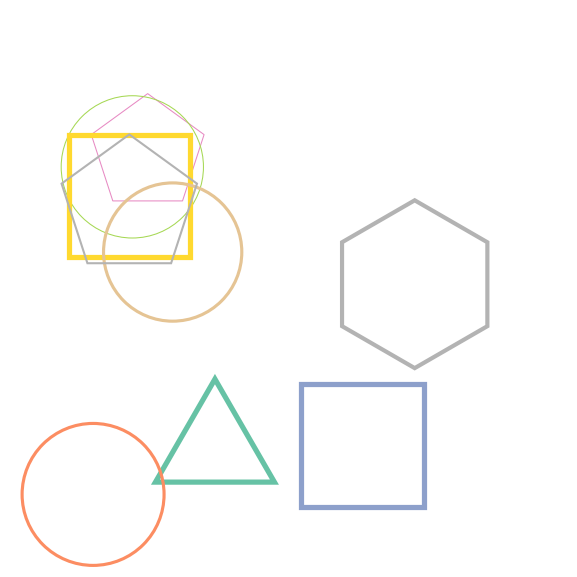[{"shape": "triangle", "thickness": 2.5, "radius": 0.59, "center": [0.372, 0.224]}, {"shape": "circle", "thickness": 1.5, "radius": 0.61, "center": [0.161, 0.143]}, {"shape": "square", "thickness": 2.5, "radius": 0.53, "center": [0.627, 0.228]}, {"shape": "pentagon", "thickness": 0.5, "radius": 0.51, "center": [0.256, 0.734]}, {"shape": "circle", "thickness": 0.5, "radius": 0.62, "center": [0.229, 0.71]}, {"shape": "square", "thickness": 2.5, "radius": 0.53, "center": [0.224, 0.659]}, {"shape": "circle", "thickness": 1.5, "radius": 0.6, "center": [0.299, 0.563]}, {"shape": "hexagon", "thickness": 2, "radius": 0.73, "center": [0.718, 0.507]}, {"shape": "pentagon", "thickness": 1, "radius": 0.62, "center": [0.224, 0.643]}]